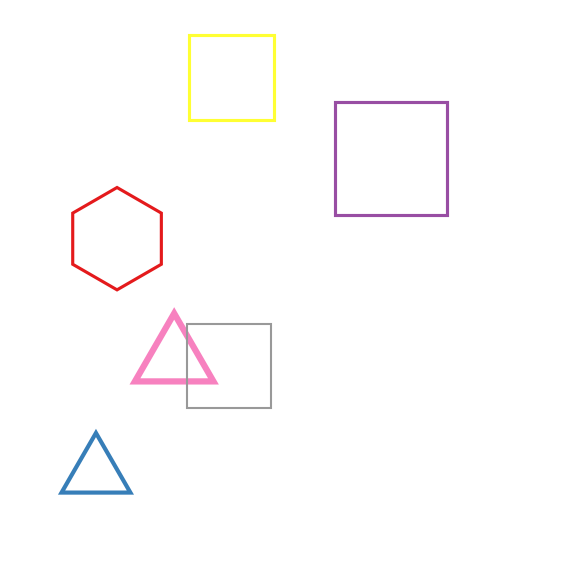[{"shape": "hexagon", "thickness": 1.5, "radius": 0.44, "center": [0.203, 0.586]}, {"shape": "triangle", "thickness": 2, "radius": 0.34, "center": [0.166, 0.181]}, {"shape": "square", "thickness": 1.5, "radius": 0.49, "center": [0.677, 0.725]}, {"shape": "square", "thickness": 1.5, "radius": 0.37, "center": [0.4, 0.865]}, {"shape": "triangle", "thickness": 3, "radius": 0.39, "center": [0.302, 0.378]}, {"shape": "square", "thickness": 1, "radius": 0.36, "center": [0.396, 0.365]}]